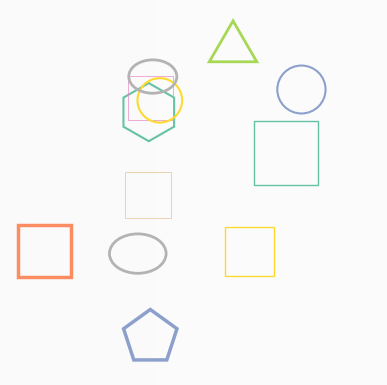[{"shape": "square", "thickness": 1, "radius": 0.41, "center": [0.737, 0.603]}, {"shape": "hexagon", "thickness": 1.5, "radius": 0.38, "center": [0.384, 0.709]}, {"shape": "square", "thickness": 2.5, "radius": 0.34, "center": [0.115, 0.349]}, {"shape": "circle", "thickness": 1.5, "radius": 0.31, "center": [0.778, 0.768]}, {"shape": "pentagon", "thickness": 2.5, "radius": 0.36, "center": [0.388, 0.124]}, {"shape": "square", "thickness": 0.5, "radius": 0.29, "center": [0.387, 0.745]}, {"shape": "triangle", "thickness": 2, "radius": 0.35, "center": [0.601, 0.875]}, {"shape": "circle", "thickness": 1.5, "radius": 0.29, "center": [0.412, 0.739]}, {"shape": "square", "thickness": 1, "radius": 0.32, "center": [0.645, 0.347]}, {"shape": "square", "thickness": 0.5, "radius": 0.3, "center": [0.382, 0.494]}, {"shape": "oval", "thickness": 2, "radius": 0.31, "center": [0.394, 0.801]}, {"shape": "oval", "thickness": 2, "radius": 0.37, "center": [0.356, 0.341]}]